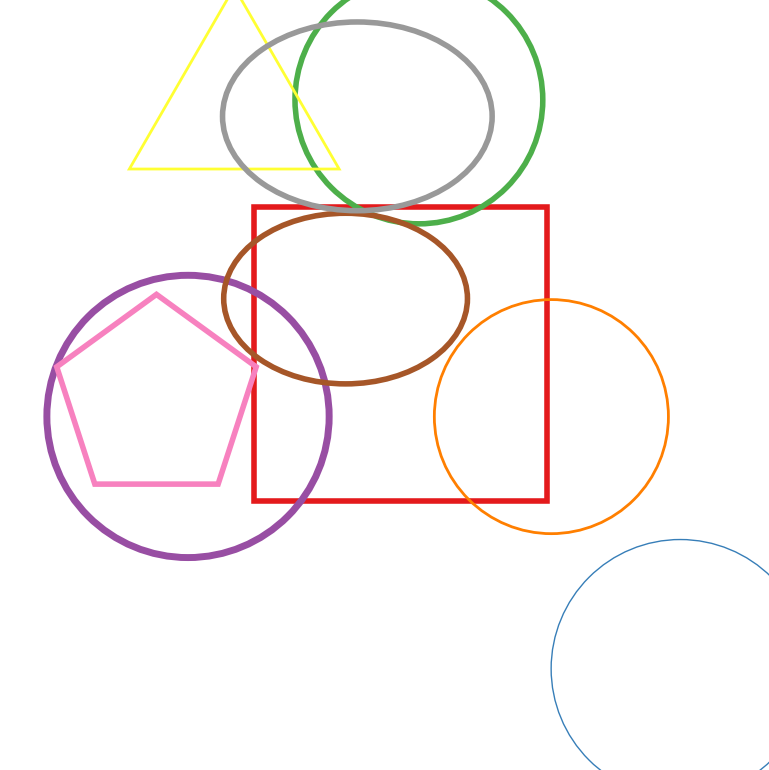[{"shape": "square", "thickness": 2, "radius": 0.95, "center": [0.52, 0.54]}, {"shape": "circle", "thickness": 0.5, "radius": 0.84, "center": [0.883, 0.132]}, {"shape": "circle", "thickness": 2, "radius": 0.8, "center": [0.544, 0.87]}, {"shape": "circle", "thickness": 2.5, "radius": 0.92, "center": [0.244, 0.459]}, {"shape": "circle", "thickness": 1, "radius": 0.76, "center": [0.716, 0.459]}, {"shape": "triangle", "thickness": 1, "radius": 0.79, "center": [0.304, 0.859]}, {"shape": "oval", "thickness": 2, "radius": 0.79, "center": [0.449, 0.612]}, {"shape": "pentagon", "thickness": 2, "radius": 0.68, "center": [0.203, 0.481]}, {"shape": "oval", "thickness": 2, "radius": 0.88, "center": [0.464, 0.849]}]